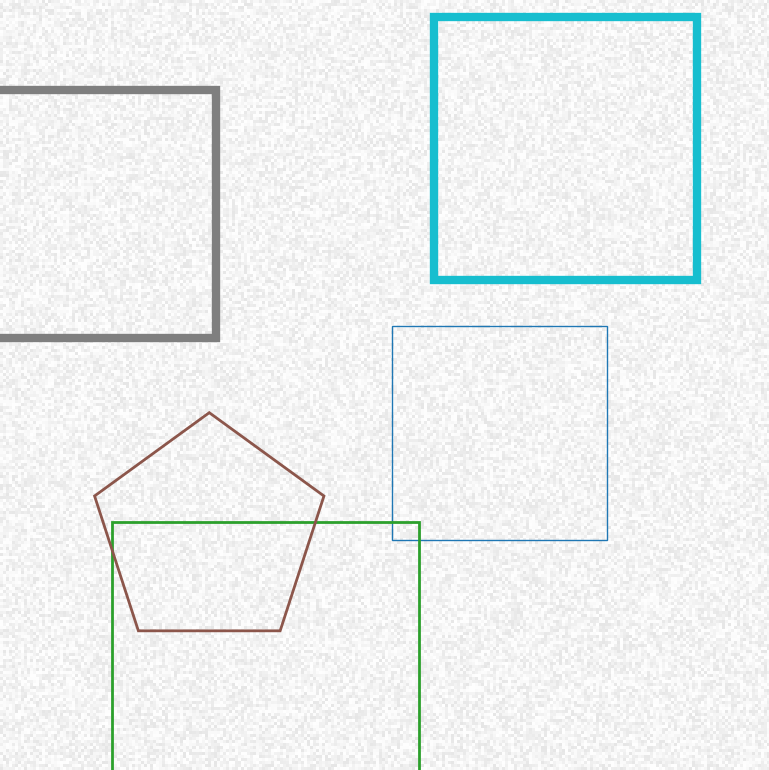[{"shape": "square", "thickness": 0.5, "radius": 0.7, "center": [0.649, 0.438]}, {"shape": "square", "thickness": 1, "radius": 1.0, "center": [0.345, 0.122]}, {"shape": "pentagon", "thickness": 1, "radius": 0.78, "center": [0.272, 0.307]}, {"shape": "square", "thickness": 3, "radius": 0.81, "center": [0.12, 0.722]}, {"shape": "square", "thickness": 3, "radius": 0.86, "center": [0.734, 0.807]}]